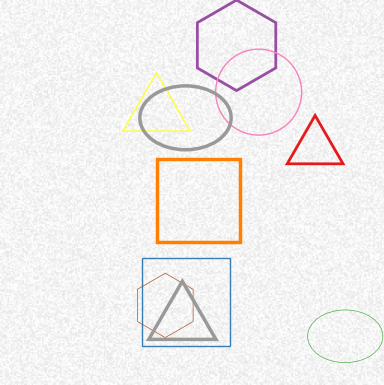[{"shape": "triangle", "thickness": 2, "radius": 0.42, "center": [0.819, 0.616]}, {"shape": "square", "thickness": 1, "radius": 0.57, "center": [0.483, 0.215]}, {"shape": "oval", "thickness": 0.5, "radius": 0.49, "center": [0.897, 0.127]}, {"shape": "hexagon", "thickness": 2, "radius": 0.59, "center": [0.614, 0.882]}, {"shape": "square", "thickness": 2.5, "radius": 0.54, "center": [0.515, 0.48]}, {"shape": "triangle", "thickness": 1, "radius": 0.51, "center": [0.406, 0.71]}, {"shape": "hexagon", "thickness": 0.5, "radius": 0.42, "center": [0.429, 0.207]}, {"shape": "circle", "thickness": 1, "radius": 0.56, "center": [0.672, 0.761]}, {"shape": "oval", "thickness": 2.5, "radius": 0.59, "center": [0.482, 0.694]}, {"shape": "triangle", "thickness": 2.5, "radius": 0.5, "center": [0.474, 0.169]}]